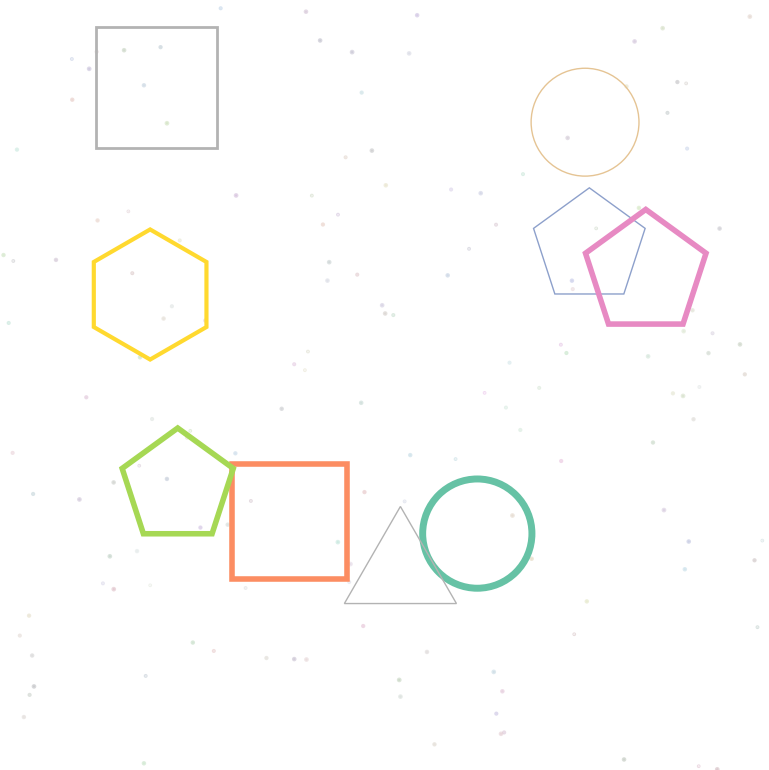[{"shape": "circle", "thickness": 2.5, "radius": 0.35, "center": [0.62, 0.307]}, {"shape": "square", "thickness": 2, "radius": 0.37, "center": [0.376, 0.323]}, {"shape": "pentagon", "thickness": 0.5, "radius": 0.38, "center": [0.765, 0.68]}, {"shape": "pentagon", "thickness": 2, "radius": 0.41, "center": [0.839, 0.646]}, {"shape": "pentagon", "thickness": 2, "radius": 0.38, "center": [0.231, 0.368]}, {"shape": "hexagon", "thickness": 1.5, "radius": 0.42, "center": [0.195, 0.618]}, {"shape": "circle", "thickness": 0.5, "radius": 0.35, "center": [0.76, 0.841]}, {"shape": "triangle", "thickness": 0.5, "radius": 0.42, "center": [0.52, 0.258]}, {"shape": "square", "thickness": 1, "radius": 0.39, "center": [0.203, 0.886]}]